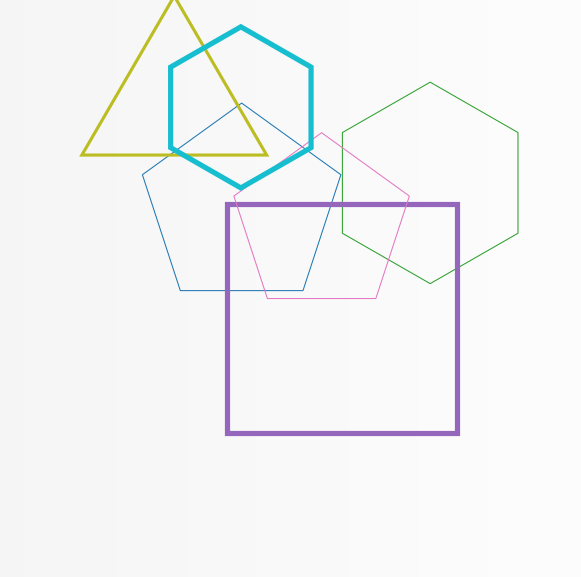[{"shape": "pentagon", "thickness": 0.5, "radius": 0.9, "center": [0.416, 0.641]}, {"shape": "hexagon", "thickness": 0.5, "radius": 0.87, "center": [0.74, 0.682]}, {"shape": "square", "thickness": 2.5, "radius": 0.99, "center": [0.588, 0.448]}, {"shape": "pentagon", "thickness": 0.5, "radius": 0.79, "center": [0.553, 0.611]}, {"shape": "triangle", "thickness": 1.5, "radius": 0.92, "center": [0.3, 0.822]}, {"shape": "hexagon", "thickness": 2.5, "radius": 0.7, "center": [0.414, 0.813]}]